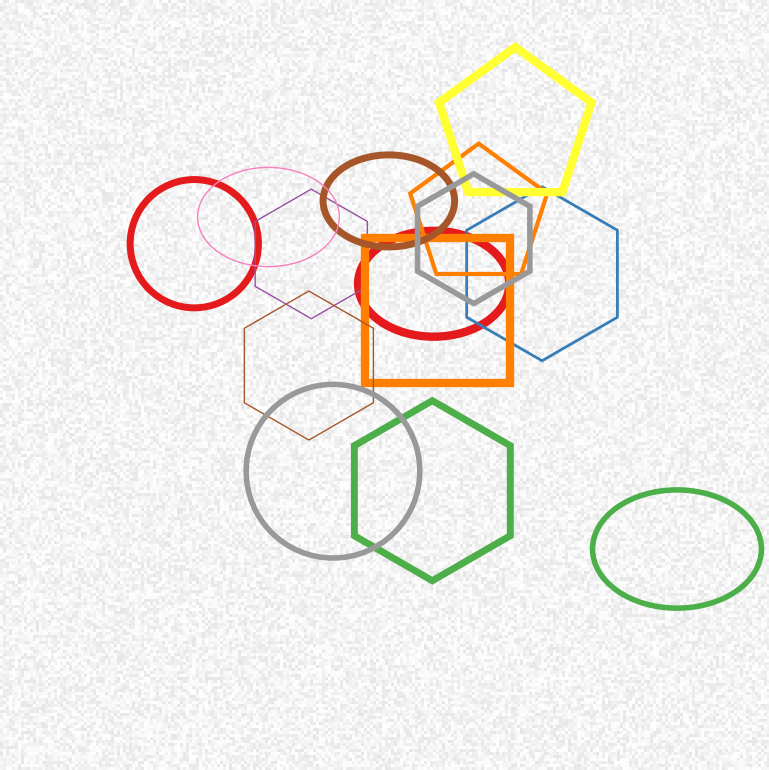[{"shape": "circle", "thickness": 2.5, "radius": 0.42, "center": [0.252, 0.684]}, {"shape": "oval", "thickness": 3, "radius": 0.49, "center": [0.563, 0.631]}, {"shape": "hexagon", "thickness": 1, "radius": 0.57, "center": [0.704, 0.644]}, {"shape": "hexagon", "thickness": 2.5, "radius": 0.58, "center": [0.561, 0.363]}, {"shape": "oval", "thickness": 2, "radius": 0.55, "center": [0.879, 0.287]}, {"shape": "hexagon", "thickness": 0.5, "radius": 0.42, "center": [0.404, 0.67]}, {"shape": "square", "thickness": 3, "radius": 0.47, "center": [0.569, 0.597]}, {"shape": "pentagon", "thickness": 1.5, "radius": 0.47, "center": [0.622, 0.72]}, {"shape": "pentagon", "thickness": 3, "radius": 0.52, "center": [0.669, 0.835]}, {"shape": "hexagon", "thickness": 0.5, "radius": 0.48, "center": [0.401, 0.525]}, {"shape": "oval", "thickness": 2.5, "radius": 0.43, "center": [0.505, 0.739]}, {"shape": "oval", "thickness": 0.5, "radius": 0.46, "center": [0.349, 0.718]}, {"shape": "circle", "thickness": 2, "radius": 0.56, "center": [0.432, 0.388]}, {"shape": "hexagon", "thickness": 2, "radius": 0.42, "center": [0.615, 0.69]}]